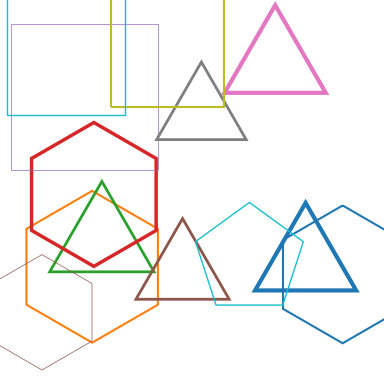[{"shape": "hexagon", "thickness": 1.5, "radius": 0.89, "center": [0.89, 0.287]}, {"shape": "triangle", "thickness": 3, "radius": 0.76, "center": [0.794, 0.321]}, {"shape": "hexagon", "thickness": 1.5, "radius": 0.99, "center": [0.239, 0.307]}, {"shape": "triangle", "thickness": 2, "radius": 0.78, "center": [0.265, 0.372]}, {"shape": "hexagon", "thickness": 2.5, "radius": 0.93, "center": [0.244, 0.495]}, {"shape": "square", "thickness": 0.5, "radius": 0.95, "center": [0.219, 0.748]}, {"shape": "hexagon", "thickness": 0.5, "radius": 0.75, "center": [0.109, 0.189]}, {"shape": "triangle", "thickness": 2, "radius": 0.7, "center": [0.474, 0.293]}, {"shape": "triangle", "thickness": 3, "radius": 0.76, "center": [0.715, 0.835]}, {"shape": "triangle", "thickness": 2, "radius": 0.67, "center": [0.523, 0.705]}, {"shape": "square", "thickness": 1.5, "radius": 0.73, "center": [0.435, 0.869]}, {"shape": "square", "thickness": 1, "radius": 0.77, "center": [0.171, 0.855]}, {"shape": "pentagon", "thickness": 1, "radius": 0.74, "center": [0.648, 0.327]}]